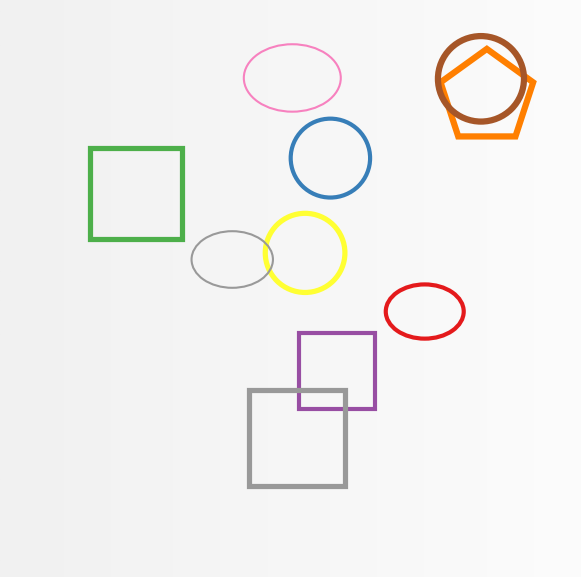[{"shape": "oval", "thickness": 2, "radius": 0.34, "center": [0.731, 0.46]}, {"shape": "circle", "thickness": 2, "radius": 0.34, "center": [0.568, 0.725]}, {"shape": "square", "thickness": 2.5, "radius": 0.39, "center": [0.234, 0.663]}, {"shape": "square", "thickness": 2, "radius": 0.33, "center": [0.58, 0.356]}, {"shape": "pentagon", "thickness": 3, "radius": 0.42, "center": [0.838, 0.831]}, {"shape": "circle", "thickness": 2.5, "radius": 0.34, "center": [0.525, 0.561]}, {"shape": "circle", "thickness": 3, "radius": 0.37, "center": [0.827, 0.863]}, {"shape": "oval", "thickness": 1, "radius": 0.42, "center": [0.503, 0.864]}, {"shape": "oval", "thickness": 1, "radius": 0.35, "center": [0.4, 0.55]}, {"shape": "square", "thickness": 2.5, "radius": 0.42, "center": [0.511, 0.24]}]